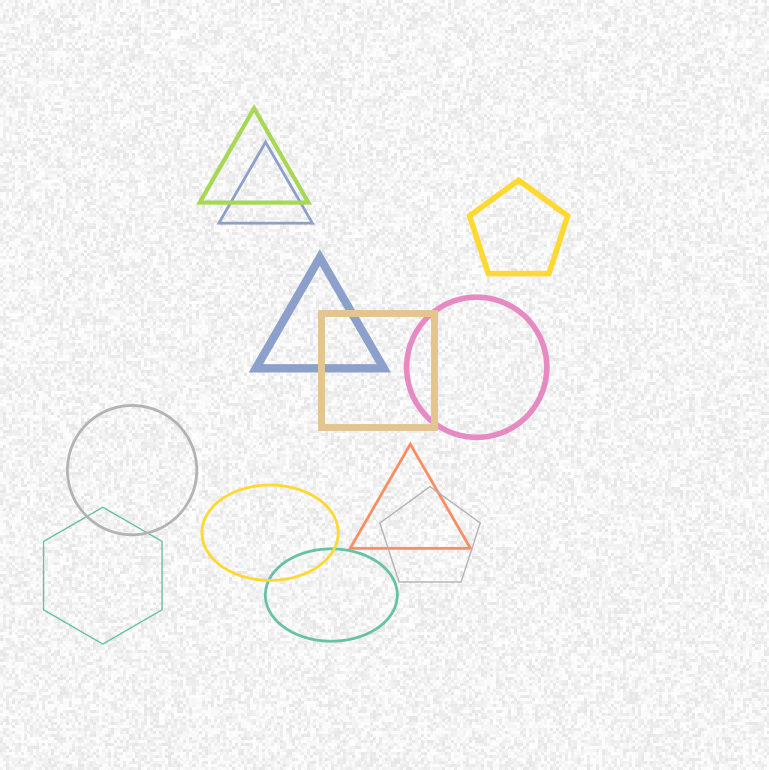[{"shape": "hexagon", "thickness": 0.5, "radius": 0.44, "center": [0.134, 0.252]}, {"shape": "oval", "thickness": 1, "radius": 0.43, "center": [0.43, 0.227]}, {"shape": "triangle", "thickness": 1, "radius": 0.45, "center": [0.533, 0.333]}, {"shape": "triangle", "thickness": 3, "radius": 0.48, "center": [0.415, 0.57]}, {"shape": "triangle", "thickness": 1, "radius": 0.35, "center": [0.345, 0.745]}, {"shape": "circle", "thickness": 2, "radius": 0.46, "center": [0.619, 0.523]}, {"shape": "triangle", "thickness": 1.5, "radius": 0.41, "center": [0.33, 0.778]}, {"shape": "oval", "thickness": 1, "radius": 0.44, "center": [0.351, 0.308]}, {"shape": "pentagon", "thickness": 2, "radius": 0.34, "center": [0.674, 0.699]}, {"shape": "square", "thickness": 2.5, "radius": 0.37, "center": [0.49, 0.519]}, {"shape": "pentagon", "thickness": 0.5, "radius": 0.34, "center": [0.558, 0.3]}, {"shape": "circle", "thickness": 1, "radius": 0.42, "center": [0.172, 0.389]}]